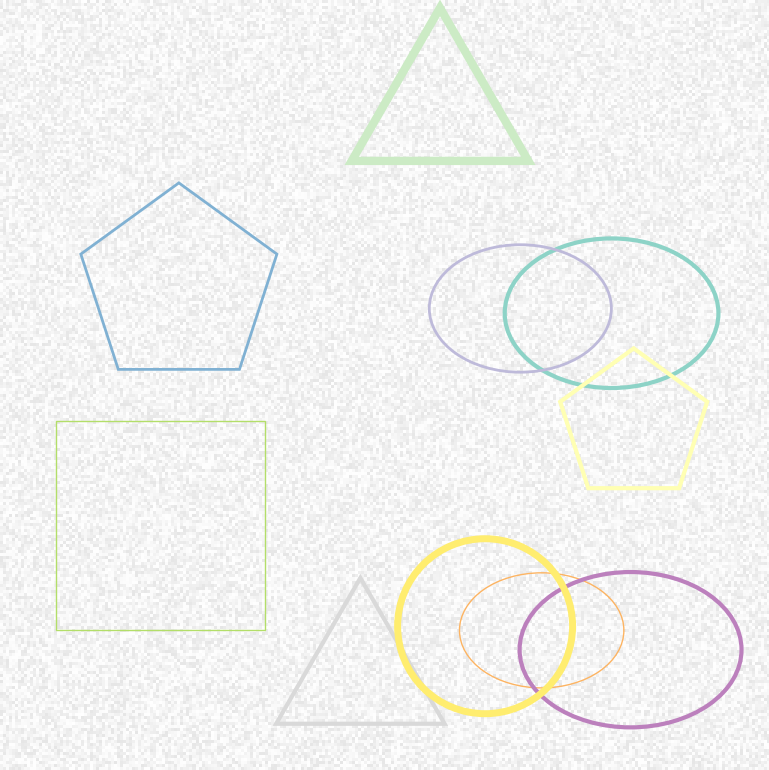[{"shape": "oval", "thickness": 1.5, "radius": 0.69, "center": [0.794, 0.593]}, {"shape": "pentagon", "thickness": 1.5, "radius": 0.5, "center": [0.823, 0.447]}, {"shape": "oval", "thickness": 1, "radius": 0.59, "center": [0.676, 0.599]}, {"shape": "pentagon", "thickness": 1, "radius": 0.67, "center": [0.232, 0.629]}, {"shape": "oval", "thickness": 0.5, "radius": 0.53, "center": [0.703, 0.181]}, {"shape": "square", "thickness": 0.5, "radius": 0.68, "center": [0.208, 0.318]}, {"shape": "triangle", "thickness": 1.5, "radius": 0.63, "center": [0.468, 0.123]}, {"shape": "oval", "thickness": 1.5, "radius": 0.72, "center": [0.819, 0.156]}, {"shape": "triangle", "thickness": 3, "radius": 0.66, "center": [0.571, 0.857]}, {"shape": "circle", "thickness": 2.5, "radius": 0.57, "center": [0.63, 0.187]}]